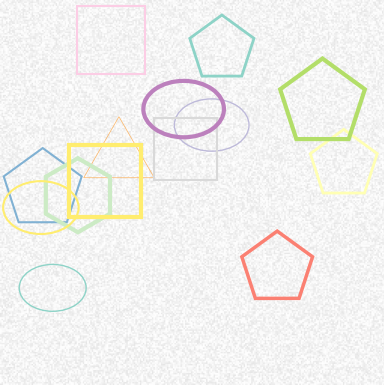[{"shape": "oval", "thickness": 1, "radius": 0.43, "center": [0.137, 0.252]}, {"shape": "pentagon", "thickness": 2, "radius": 0.44, "center": [0.576, 0.873]}, {"shape": "pentagon", "thickness": 2, "radius": 0.46, "center": [0.893, 0.573]}, {"shape": "oval", "thickness": 1, "radius": 0.48, "center": [0.55, 0.675]}, {"shape": "pentagon", "thickness": 2.5, "radius": 0.48, "center": [0.72, 0.303]}, {"shape": "pentagon", "thickness": 1.5, "radius": 0.53, "center": [0.111, 0.509]}, {"shape": "triangle", "thickness": 0.5, "radius": 0.53, "center": [0.309, 0.591]}, {"shape": "pentagon", "thickness": 3, "radius": 0.58, "center": [0.838, 0.732]}, {"shape": "square", "thickness": 1.5, "radius": 0.44, "center": [0.289, 0.895]}, {"shape": "square", "thickness": 1.5, "radius": 0.41, "center": [0.482, 0.613]}, {"shape": "oval", "thickness": 3, "radius": 0.52, "center": [0.477, 0.717]}, {"shape": "hexagon", "thickness": 3, "radius": 0.48, "center": [0.202, 0.493]}, {"shape": "oval", "thickness": 1.5, "radius": 0.49, "center": [0.106, 0.461]}, {"shape": "square", "thickness": 3, "radius": 0.47, "center": [0.272, 0.53]}]